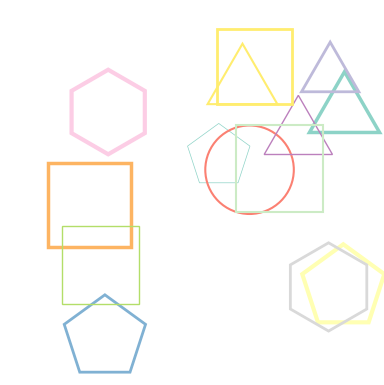[{"shape": "pentagon", "thickness": 0.5, "radius": 0.43, "center": [0.568, 0.594]}, {"shape": "triangle", "thickness": 2.5, "radius": 0.53, "center": [0.895, 0.708]}, {"shape": "pentagon", "thickness": 3, "radius": 0.56, "center": [0.892, 0.253]}, {"shape": "triangle", "thickness": 2, "radius": 0.43, "center": [0.858, 0.805]}, {"shape": "circle", "thickness": 1.5, "radius": 0.57, "center": [0.648, 0.559]}, {"shape": "pentagon", "thickness": 2, "radius": 0.56, "center": [0.272, 0.123]}, {"shape": "square", "thickness": 2.5, "radius": 0.54, "center": [0.232, 0.468]}, {"shape": "square", "thickness": 1, "radius": 0.5, "center": [0.261, 0.312]}, {"shape": "hexagon", "thickness": 3, "radius": 0.55, "center": [0.281, 0.709]}, {"shape": "hexagon", "thickness": 2, "radius": 0.57, "center": [0.853, 0.255]}, {"shape": "triangle", "thickness": 1, "radius": 0.51, "center": [0.775, 0.65]}, {"shape": "square", "thickness": 1.5, "radius": 0.57, "center": [0.726, 0.562]}, {"shape": "square", "thickness": 2, "radius": 0.49, "center": [0.661, 0.827]}, {"shape": "triangle", "thickness": 1.5, "radius": 0.52, "center": [0.63, 0.782]}]